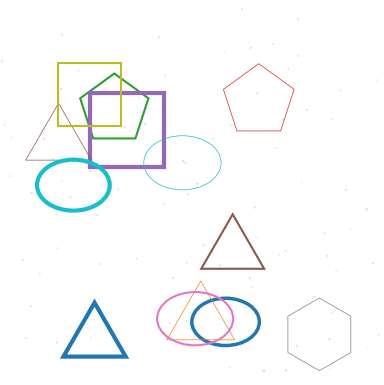[{"shape": "oval", "thickness": 2.5, "radius": 0.44, "center": [0.586, 0.164]}, {"shape": "triangle", "thickness": 3, "radius": 0.47, "center": [0.246, 0.12]}, {"shape": "triangle", "thickness": 0.5, "radius": 0.51, "center": [0.521, 0.168]}, {"shape": "pentagon", "thickness": 1.5, "radius": 0.47, "center": [0.297, 0.716]}, {"shape": "pentagon", "thickness": 0.5, "radius": 0.48, "center": [0.672, 0.738]}, {"shape": "square", "thickness": 3, "radius": 0.48, "center": [0.329, 0.663]}, {"shape": "triangle", "thickness": 1.5, "radius": 0.47, "center": [0.604, 0.349]}, {"shape": "triangle", "thickness": 0.5, "radius": 0.49, "center": [0.152, 0.633]}, {"shape": "oval", "thickness": 1.5, "radius": 0.49, "center": [0.507, 0.172]}, {"shape": "hexagon", "thickness": 0.5, "radius": 0.47, "center": [0.83, 0.131]}, {"shape": "square", "thickness": 1.5, "radius": 0.41, "center": [0.232, 0.755]}, {"shape": "oval", "thickness": 0.5, "radius": 0.5, "center": [0.474, 0.577]}, {"shape": "oval", "thickness": 3, "radius": 0.47, "center": [0.191, 0.519]}]